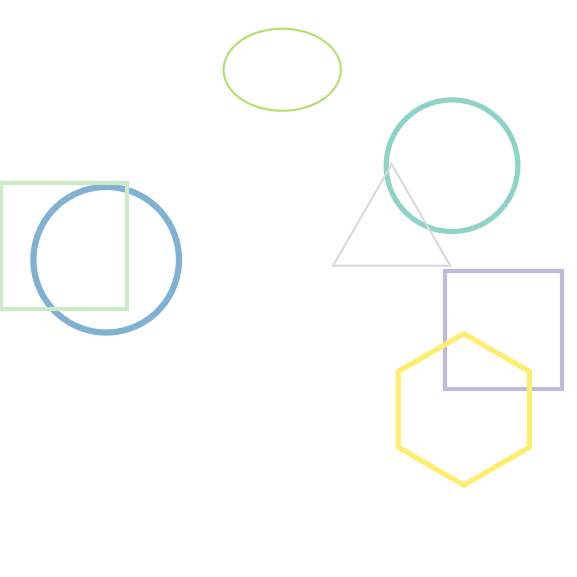[{"shape": "circle", "thickness": 2.5, "radius": 0.57, "center": [0.783, 0.712]}, {"shape": "square", "thickness": 2, "radius": 0.51, "center": [0.872, 0.428]}, {"shape": "circle", "thickness": 3, "radius": 0.63, "center": [0.184, 0.549]}, {"shape": "oval", "thickness": 1, "radius": 0.51, "center": [0.489, 0.878]}, {"shape": "triangle", "thickness": 1, "radius": 0.59, "center": [0.678, 0.598]}, {"shape": "square", "thickness": 2, "radius": 0.55, "center": [0.111, 0.574]}, {"shape": "hexagon", "thickness": 2.5, "radius": 0.66, "center": [0.803, 0.29]}]